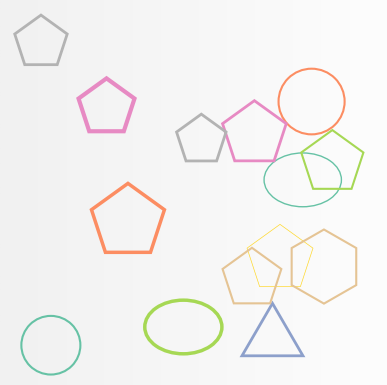[{"shape": "circle", "thickness": 1.5, "radius": 0.38, "center": [0.131, 0.103]}, {"shape": "oval", "thickness": 1, "radius": 0.5, "center": [0.781, 0.533]}, {"shape": "pentagon", "thickness": 2.5, "radius": 0.49, "center": [0.33, 0.425]}, {"shape": "circle", "thickness": 1.5, "radius": 0.43, "center": [0.804, 0.736]}, {"shape": "triangle", "thickness": 2, "radius": 0.45, "center": [0.703, 0.121]}, {"shape": "pentagon", "thickness": 2, "radius": 0.43, "center": [0.656, 0.652]}, {"shape": "pentagon", "thickness": 3, "radius": 0.38, "center": [0.275, 0.721]}, {"shape": "pentagon", "thickness": 1.5, "radius": 0.42, "center": [0.858, 0.578]}, {"shape": "oval", "thickness": 2.5, "radius": 0.5, "center": [0.473, 0.151]}, {"shape": "pentagon", "thickness": 0.5, "radius": 0.45, "center": [0.723, 0.328]}, {"shape": "pentagon", "thickness": 1.5, "radius": 0.4, "center": [0.65, 0.277]}, {"shape": "hexagon", "thickness": 1.5, "radius": 0.48, "center": [0.836, 0.308]}, {"shape": "pentagon", "thickness": 2, "radius": 0.34, "center": [0.52, 0.636]}, {"shape": "pentagon", "thickness": 2, "radius": 0.36, "center": [0.106, 0.89]}]